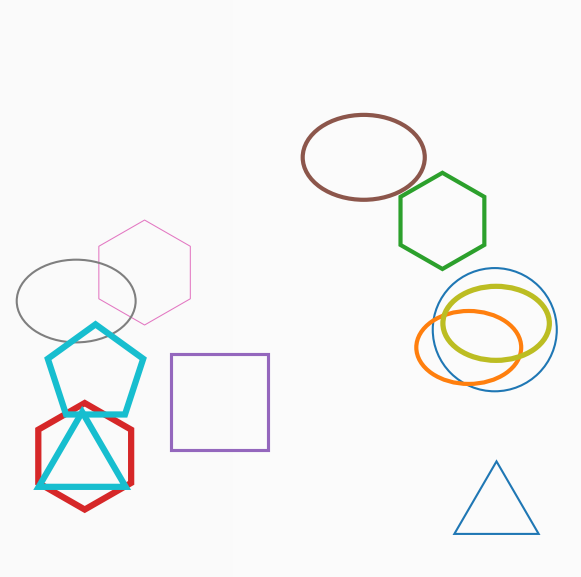[{"shape": "triangle", "thickness": 1, "radius": 0.42, "center": [0.854, 0.116]}, {"shape": "circle", "thickness": 1, "radius": 0.53, "center": [0.851, 0.428]}, {"shape": "oval", "thickness": 2, "radius": 0.45, "center": [0.806, 0.397]}, {"shape": "hexagon", "thickness": 2, "radius": 0.42, "center": [0.761, 0.617]}, {"shape": "hexagon", "thickness": 3, "radius": 0.46, "center": [0.146, 0.209]}, {"shape": "square", "thickness": 1.5, "radius": 0.42, "center": [0.378, 0.303]}, {"shape": "oval", "thickness": 2, "radius": 0.53, "center": [0.626, 0.727]}, {"shape": "hexagon", "thickness": 0.5, "radius": 0.45, "center": [0.249, 0.527]}, {"shape": "oval", "thickness": 1, "radius": 0.51, "center": [0.131, 0.478]}, {"shape": "oval", "thickness": 2.5, "radius": 0.46, "center": [0.854, 0.439]}, {"shape": "triangle", "thickness": 3, "radius": 0.43, "center": [0.141, 0.199]}, {"shape": "pentagon", "thickness": 3, "radius": 0.43, "center": [0.164, 0.351]}]